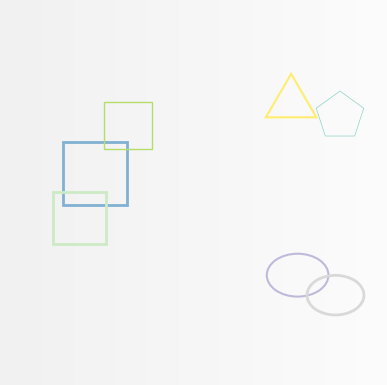[{"shape": "pentagon", "thickness": 0.5, "radius": 0.32, "center": [0.877, 0.699]}, {"shape": "oval", "thickness": 1.5, "radius": 0.4, "center": [0.768, 0.285]}, {"shape": "square", "thickness": 2, "radius": 0.41, "center": [0.245, 0.549]}, {"shape": "square", "thickness": 1, "radius": 0.31, "center": [0.33, 0.673]}, {"shape": "oval", "thickness": 2, "radius": 0.37, "center": [0.866, 0.233]}, {"shape": "square", "thickness": 2, "radius": 0.34, "center": [0.206, 0.433]}, {"shape": "triangle", "thickness": 1.5, "radius": 0.38, "center": [0.751, 0.733]}]